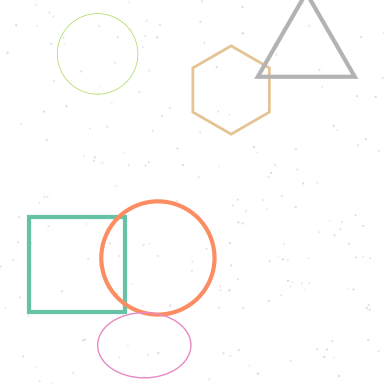[{"shape": "square", "thickness": 3, "radius": 0.62, "center": [0.2, 0.313]}, {"shape": "circle", "thickness": 3, "radius": 0.74, "center": [0.41, 0.33]}, {"shape": "oval", "thickness": 1, "radius": 0.61, "center": [0.375, 0.103]}, {"shape": "circle", "thickness": 0.5, "radius": 0.52, "center": [0.253, 0.86]}, {"shape": "hexagon", "thickness": 2, "radius": 0.57, "center": [0.6, 0.766]}, {"shape": "triangle", "thickness": 3, "radius": 0.73, "center": [0.796, 0.873]}]